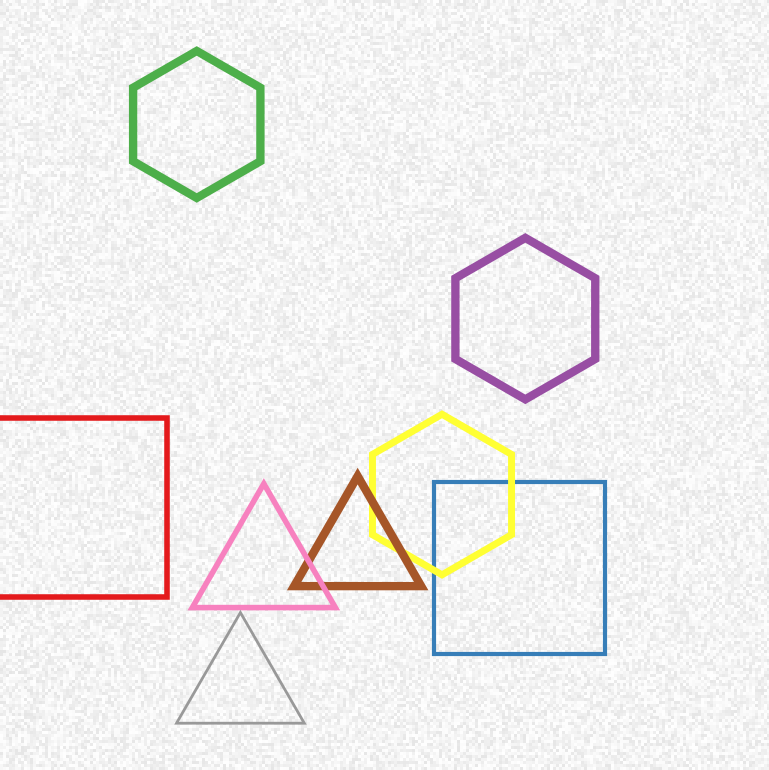[{"shape": "square", "thickness": 2, "radius": 0.58, "center": [0.1, 0.341]}, {"shape": "square", "thickness": 1.5, "radius": 0.56, "center": [0.675, 0.263]}, {"shape": "hexagon", "thickness": 3, "radius": 0.48, "center": [0.256, 0.838]}, {"shape": "hexagon", "thickness": 3, "radius": 0.52, "center": [0.682, 0.586]}, {"shape": "hexagon", "thickness": 2.5, "radius": 0.52, "center": [0.574, 0.358]}, {"shape": "triangle", "thickness": 3, "radius": 0.48, "center": [0.465, 0.286]}, {"shape": "triangle", "thickness": 2, "radius": 0.54, "center": [0.343, 0.265]}, {"shape": "triangle", "thickness": 1, "radius": 0.48, "center": [0.312, 0.109]}]